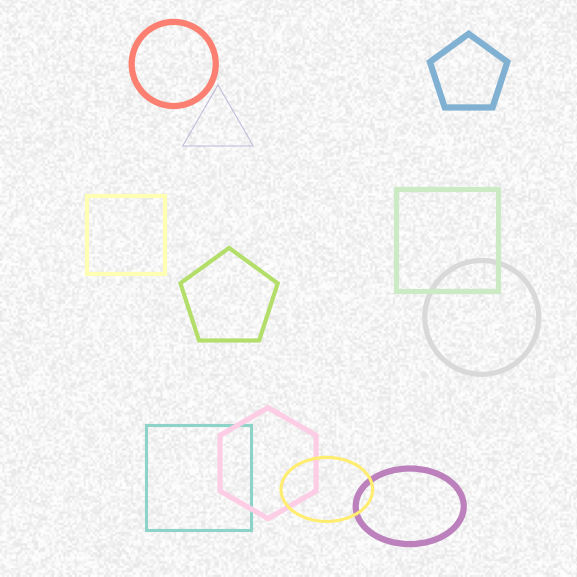[{"shape": "square", "thickness": 1.5, "radius": 0.45, "center": [0.343, 0.172]}, {"shape": "square", "thickness": 2, "radius": 0.34, "center": [0.219, 0.593]}, {"shape": "triangle", "thickness": 0.5, "radius": 0.35, "center": [0.377, 0.782]}, {"shape": "circle", "thickness": 3, "radius": 0.36, "center": [0.301, 0.888]}, {"shape": "pentagon", "thickness": 3, "radius": 0.35, "center": [0.812, 0.87]}, {"shape": "pentagon", "thickness": 2, "radius": 0.44, "center": [0.397, 0.481]}, {"shape": "hexagon", "thickness": 2.5, "radius": 0.48, "center": [0.464, 0.197]}, {"shape": "circle", "thickness": 2.5, "radius": 0.49, "center": [0.834, 0.45]}, {"shape": "oval", "thickness": 3, "radius": 0.47, "center": [0.71, 0.122]}, {"shape": "square", "thickness": 2.5, "radius": 0.44, "center": [0.774, 0.583]}, {"shape": "oval", "thickness": 1.5, "radius": 0.4, "center": [0.566, 0.152]}]